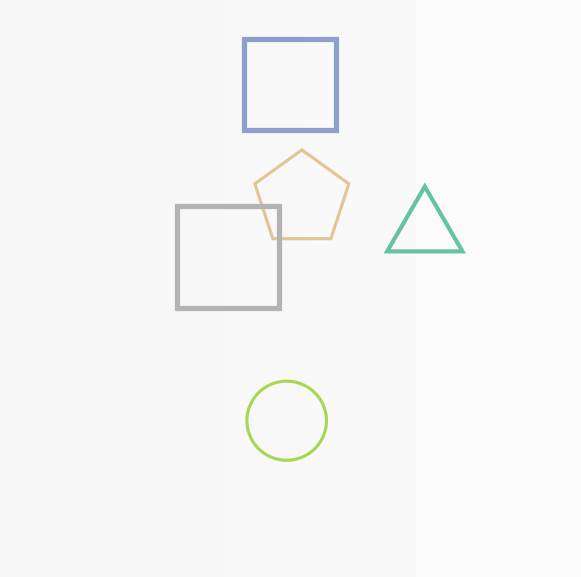[{"shape": "triangle", "thickness": 2, "radius": 0.37, "center": [0.731, 0.601]}, {"shape": "square", "thickness": 2.5, "radius": 0.4, "center": [0.498, 0.852]}, {"shape": "circle", "thickness": 1.5, "radius": 0.34, "center": [0.493, 0.271]}, {"shape": "pentagon", "thickness": 1.5, "radius": 0.43, "center": [0.519, 0.655]}, {"shape": "square", "thickness": 2.5, "radius": 0.44, "center": [0.392, 0.554]}]